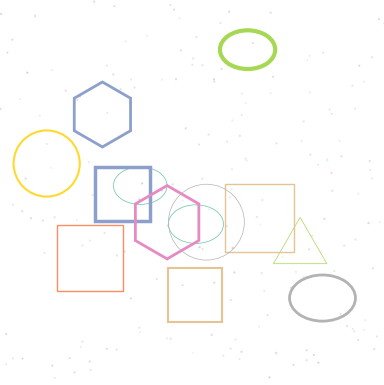[{"shape": "oval", "thickness": 0.5, "radius": 0.36, "center": [0.509, 0.418]}, {"shape": "oval", "thickness": 0.5, "radius": 0.35, "center": [0.364, 0.518]}, {"shape": "square", "thickness": 1, "radius": 0.43, "center": [0.234, 0.33]}, {"shape": "square", "thickness": 2.5, "radius": 0.36, "center": [0.318, 0.496]}, {"shape": "hexagon", "thickness": 2, "radius": 0.42, "center": [0.266, 0.703]}, {"shape": "hexagon", "thickness": 2, "radius": 0.48, "center": [0.434, 0.423]}, {"shape": "oval", "thickness": 3, "radius": 0.36, "center": [0.643, 0.871]}, {"shape": "triangle", "thickness": 0.5, "radius": 0.4, "center": [0.78, 0.355]}, {"shape": "circle", "thickness": 1.5, "radius": 0.43, "center": [0.121, 0.575]}, {"shape": "square", "thickness": 1, "radius": 0.44, "center": [0.674, 0.434]}, {"shape": "square", "thickness": 1.5, "radius": 0.35, "center": [0.507, 0.233]}, {"shape": "circle", "thickness": 0.5, "radius": 0.49, "center": [0.536, 0.423]}, {"shape": "oval", "thickness": 2, "radius": 0.43, "center": [0.838, 0.226]}]